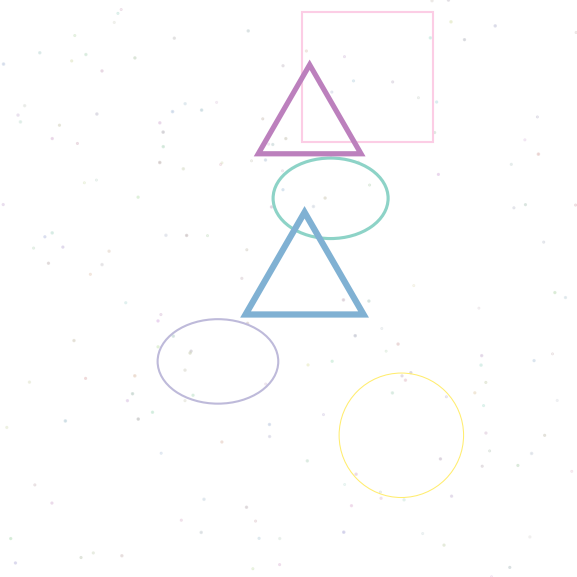[{"shape": "oval", "thickness": 1.5, "radius": 0.5, "center": [0.572, 0.656]}, {"shape": "oval", "thickness": 1, "radius": 0.52, "center": [0.377, 0.373]}, {"shape": "triangle", "thickness": 3, "radius": 0.59, "center": [0.527, 0.514]}, {"shape": "square", "thickness": 1, "radius": 0.56, "center": [0.637, 0.866]}, {"shape": "triangle", "thickness": 2.5, "radius": 0.51, "center": [0.536, 0.784]}, {"shape": "circle", "thickness": 0.5, "radius": 0.54, "center": [0.695, 0.245]}]